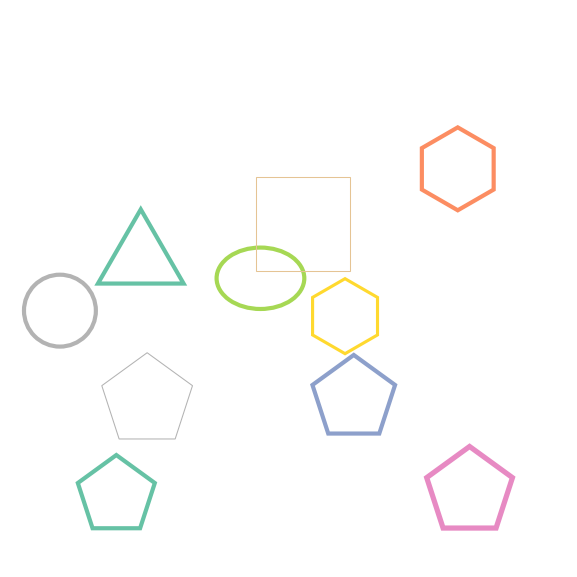[{"shape": "triangle", "thickness": 2, "radius": 0.43, "center": [0.244, 0.551]}, {"shape": "pentagon", "thickness": 2, "radius": 0.35, "center": [0.201, 0.141]}, {"shape": "hexagon", "thickness": 2, "radius": 0.36, "center": [0.793, 0.707]}, {"shape": "pentagon", "thickness": 2, "radius": 0.38, "center": [0.613, 0.309]}, {"shape": "pentagon", "thickness": 2.5, "radius": 0.39, "center": [0.813, 0.148]}, {"shape": "oval", "thickness": 2, "radius": 0.38, "center": [0.451, 0.517]}, {"shape": "hexagon", "thickness": 1.5, "radius": 0.32, "center": [0.597, 0.452]}, {"shape": "square", "thickness": 0.5, "radius": 0.41, "center": [0.525, 0.611]}, {"shape": "pentagon", "thickness": 0.5, "radius": 0.41, "center": [0.255, 0.306]}, {"shape": "circle", "thickness": 2, "radius": 0.31, "center": [0.104, 0.461]}]